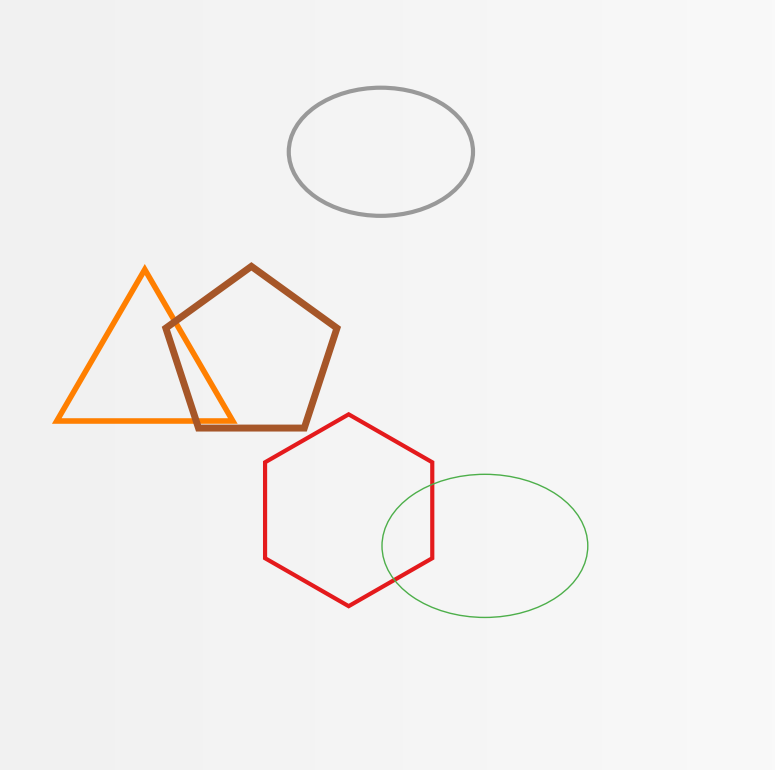[{"shape": "hexagon", "thickness": 1.5, "radius": 0.62, "center": [0.45, 0.337]}, {"shape": "oval", "thickness": 0.5, "radius": 0.66, "center": [0.626, 0.291]}, {"shape": "triangle", "thickness": 2, "radius": 0.66, "center": [0.187, 0.519]}, {"shape": "pentagon", "thickness": 2.5, "radius": 0.58, "center": [0.324, 0.538]}, {"shape": "oval", "thickness": 1.5, "radius": 0.59, "center": [0.491, 0.803]}]